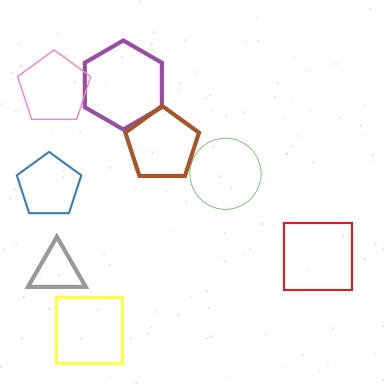[{"shape": "square", "thickness": 1.5, "radius": 0.44, "center": [0.826, 0.334]}, {"shape": "pentagon", "thickness": 1.5, "radius": 0.44, "center": [0.127, 0.517]}, {"shape": "circle", "thickness": 0.5, "radius": 0.46, "center": [0.586, 0.549]}, {"shape": "hexagon", "thickness": 3, "radius": 0.58, "center": [0.32, 0.779]}, {"shape": "square", "thickness": 2, "radius": 0.43, "center": [0.232, 0.144]}, {"shape": "pentagon", "thickness": 3, "radius": 0.5, "center": [0.421, 0.624]}, {"shape": "pentagon", "thickness": 1, "radius": 0.5, "center": [0.141, 0.771]}, {"shape": "triangle", "thickness": 3, "radius": 0.43, "center": [0.148, 0.298]}]